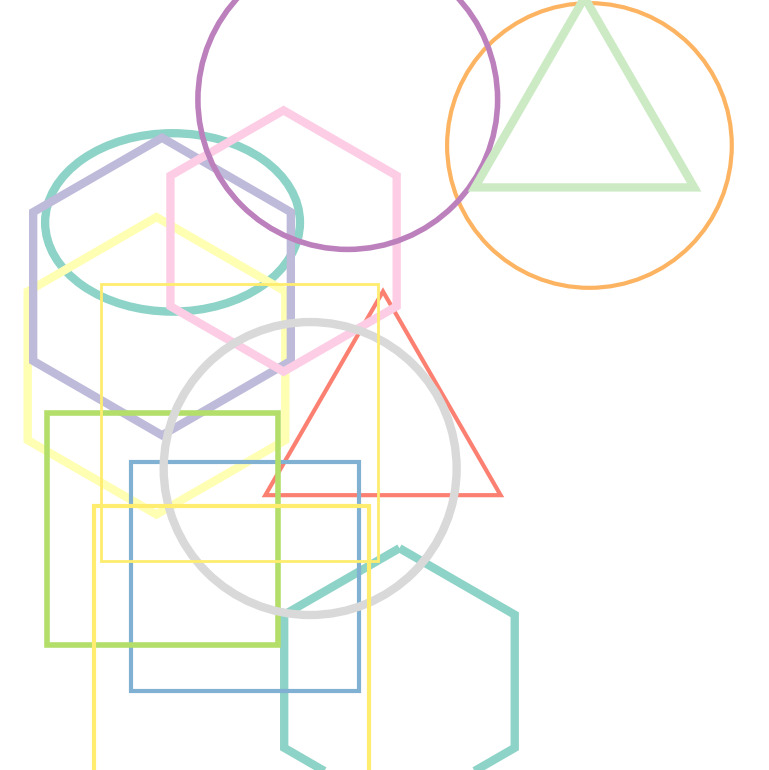[{"shape": "oval", "thickness": 3, "radius": 0.83, "center": [0.224, 0.711]}, {"shape": "hexagon", "thickness": 3, "radius": 0.86, "center": [0.519, 0.115]}, {"shape": "hexagon", "thickness": 3, "radius": 0.97, "center": [0.203, 0.525]}, {"shape": "hexagon", "thickness": 3, "radius": 0.97, "center": [0.21, 0.628]}, {"shape": "triangle", "thickness": 1.5, "radius": 0.88, "center": [0.497, 0.445]}, {"shape": "square", "thickness": 1.5, "radius": 0.74, "center": [0.318, 0.251]}, {"shape": "circle", "thickness": 1.5, "radius": 0.92, "center": [0.766, 0.811]}, {"shape": "square", "thickness": 2, "radius": 0.75, "center": [0.211, 0.313]}, {"shape": "hexagon", "thickness": 3, "radius": 0.85, "center": [0.368, 0.687]}, {"shape": "circle", "thickness": 3, "radius": 0.95, "center": [0.403, 0.392]}, {"shape": "circle", "thickness": 2, "radius": 0.97, "center": [0.452, 0.871]}, {"shape": "triangle", "thickness": 3, "radius": 0.82, "center": [0.759, 0.839]}, {"shape": "square", "thickness": 1, "radius": 0.9, "center": [0.311, 0.452]}, {"shape": "square", "thickness": 1.5, "radius": 0.89, "center": [0.301, 0.165]}]